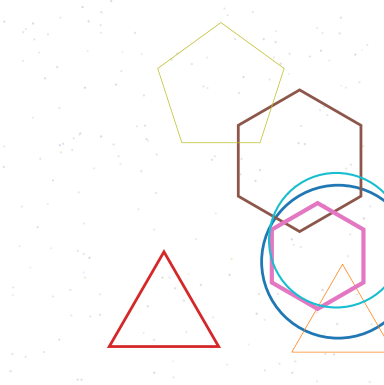[{"shape": "circle", "thickness": 2, "radius": 0.99, "center": [0.878, 0.32]}, {"shape": "triangle", "thickness": 0.5, "radius": 0.76, "center": [0.89, 0.162]}, {"shape": "triangle", "thickness": 2, "radius": 0.82, "center": [0.426, 0.182]}, {"shape": "hexagon", "thickness": 2, "radius": 0.92, "center": [0.778, 0.582]}, {"shape": "hexagon", "thickness": 3, "radius": 0.69, "center": [0.825, 0.335]}, {"shape": "pentagon", "thickness": 0.5, "radius": 0.86, "center": [0.574, 0.769]}, {"shape": "circle", "thickness": 1.5, "radius": 0.87, "center": [0.874, 0.376]}]